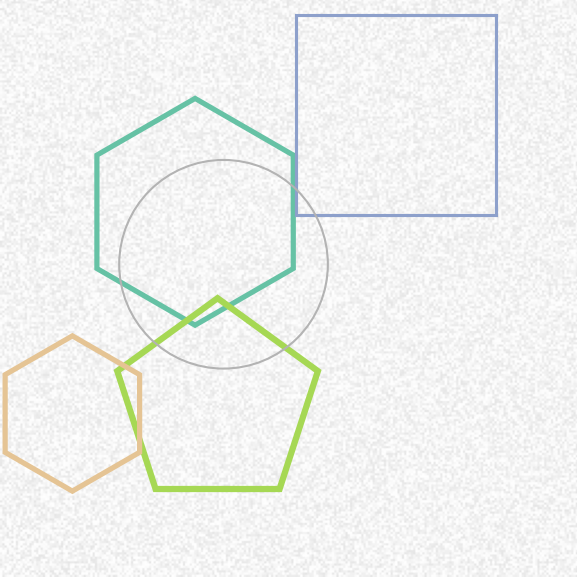[{"shape": "hexagon", "thickness": 2.5, "radius": 0.98, "center": [0.338, 0.632]}, {"shape": "square", "thickness": 1.5, "radius": 0.87, "center": [0.686, 0.8]}, {"shape": "pentagon", "thickness": 3, "radius": 0.91, "center": [0.377, 0.3]}, {"shape": "hexagon", "thickness": 2.5, "radius": 0.67, "center": [0.125, 0.283]}, {"shape": "circle", "thickness": 1, "radius": 0.9, "center": [0.387, 0.542]}]